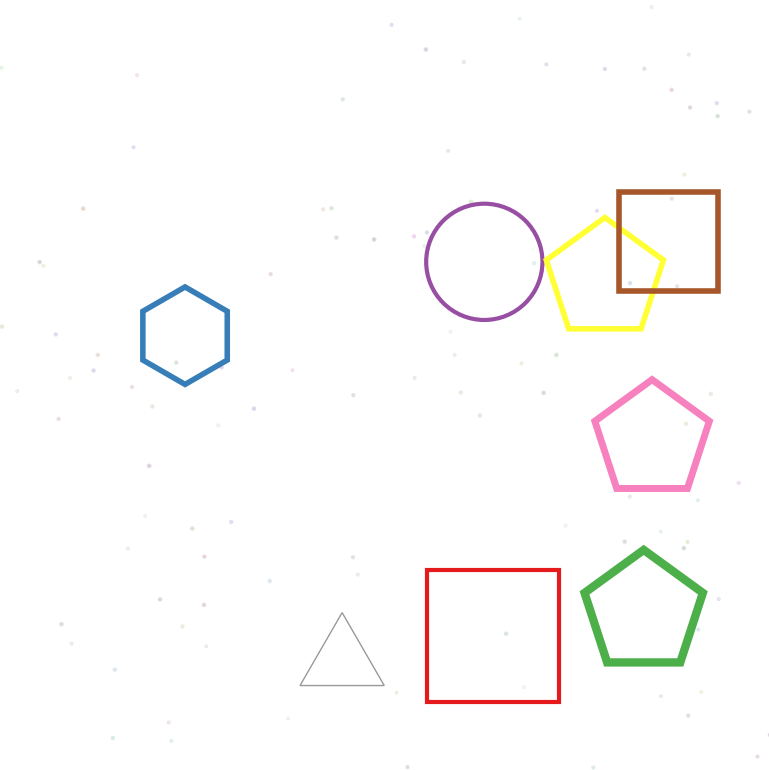[{"shape": "square", "thickness": 1.5, "radius": 0.43, "center": [0.64, 0.174]}, {"shape": "hexagon", "thickness": 2, "radius": 0.32, "center": [0.24, 0.564]}, {"shape": "pentagon", "thickness": 3, "radius": 0.4, "center": [0.836, 0.205]}, {"shape": "circle", "thickness": 1.5, "radius": 0.38, "center": [0.629, 0.66]}, {"shape": "pentagon", "thickness": 2, "radius": 0.4, "center": [0.786, 0.638]}, {"shape": "square", "thickness": 2, "radius": 0.32, "center": [0.868, 0.687]}, {"shape": "pentagon", "thickness": 2.5, "radius": 0.39, "center": [0.847, 0.429]}, {"shape": "triangle", "thickness": 0.5, "radius": 0.32, "center": [0.444, 0.141]}]